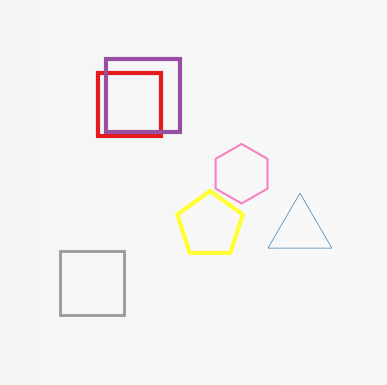[{"shape": "square", "thickness": 3, "radius": 0.41, "center": [0.334, 0.728]}, {"shape": "triangle", "thickness": 0.5, "radius": 0.48, "center": [0.774, 0.403]}, {"shape": "square", "thickness": 3, "radius": 0.48, "center": [0.37, 0.753]}, {"shape": "pentagon", "thickness": 3, "radius": 0.44, "center": [0.542, 0.415]}, {"shape": "hexagon", "thickness": 1.5, "radius": 0.39, "center": [0.623, 0.549]}, {"shape": "square", "thickness": 2, "radius": 0.42, "center": [0.237, 0.264]}]